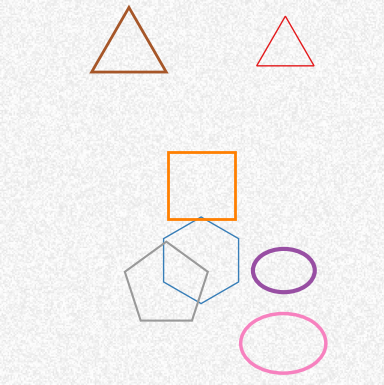[{"shape": "triangle", "thickness": 1, "radius": 0.43, "center": [0.741, 0.872]}, {"shape": "hexagon", "thickness": 1, "radius": 0.56, "center": [0.522, 0.324]}, {"shape": "oval", "thickness": 3, "radius": 0.4, "center": [0.737, 0.297]}, {"shape": "square", "thickness": 2, "radius": 0.43, "center": [0.523, 0.518]}, {"shape": "triangle", "thickness": 2, "radius": 0.56, "center": [0.335, 0.869]}, {"shape": "oval", "thickness": 2.5, "radius": 0.55, "center": [0.736, 0.108]}, {"shape": "pentagon", "thickness": 1.5, "radius": 0.57, "center": [0.432, 0.259]}]